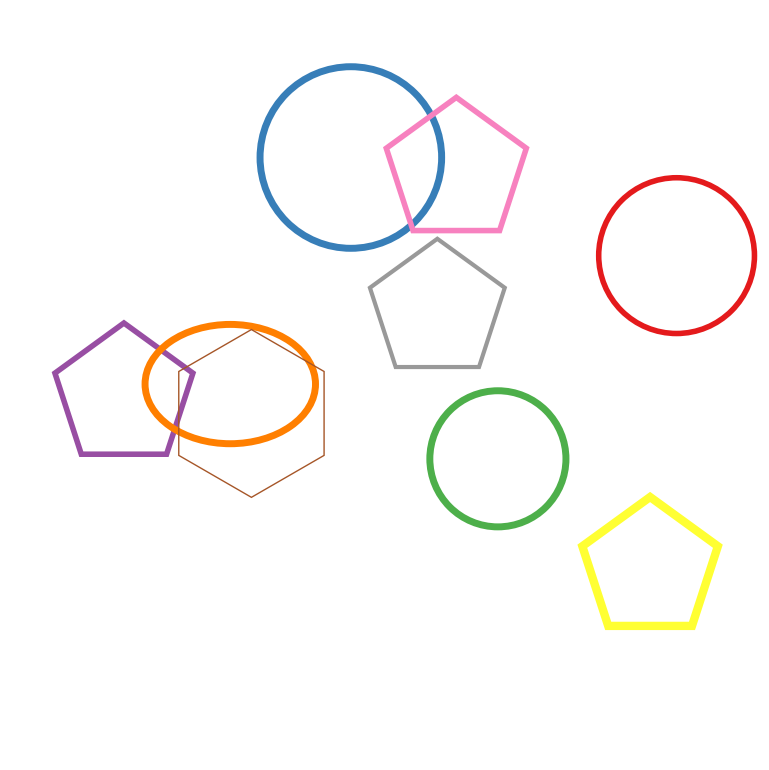[{"shape": "circle", "thickness": 2, "radius": 0.51, "center": [0.879, 0.668]}, {"shape": "circle", "thickness": 2.5, "radius": 0.59, "center": [0.456, 0.795]}, {"shape": "circle", "thickness": 2.5, "radius": 0.44, "center": [0.647, 0.404]}, {"shape": "pentagon", "thickness": 2, "radius": 0.47, "center": [0.161, 0.486]}, {"shape": "oval", "thickness": 2.5, "radius": 0.55, "center": [0.299, 0.501]}, {"shape": "pentagon", "thickness": 3, "radius": 0.46, "center": [0.844, 0.262]}, {"shape": "hexagon", "thickness": 0.5, "radius": 0.54, "center": [0.327, 0.463]}, {"shape": "pentagon", "thickness": 2, "radius": 0.48, "center": [0.593, 0.778]}, {"shape": "pentagon", "thickness": 1.5, "radius": 0.46, "center": [0.568, 0.598]}]